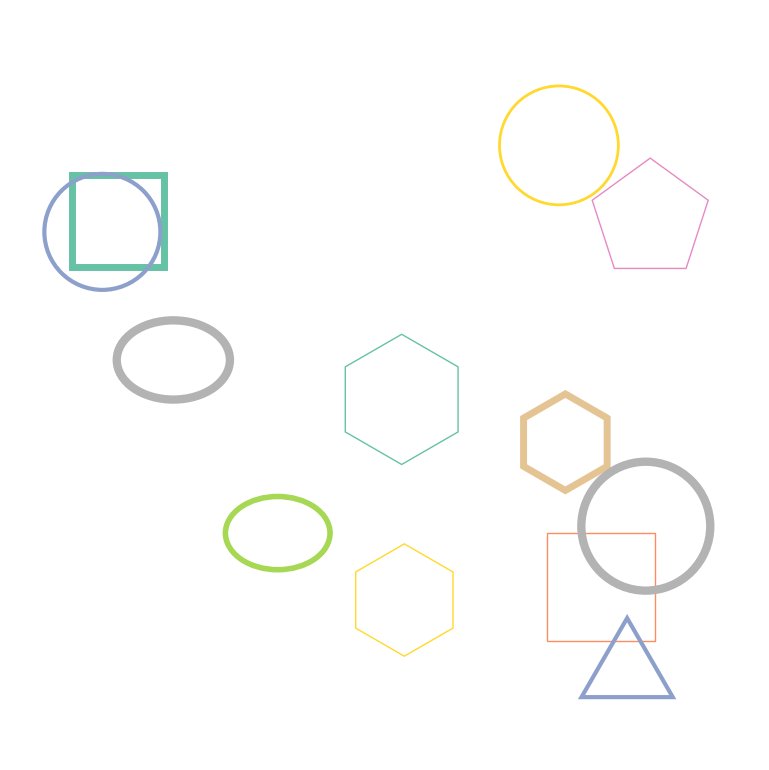[{"shape": "square", "thickness": 2.5, "radius": 0.3, "center": [0.153, 0.713]}, {"shape": "hexagon", "thickness": 0.5, "radius": 0.42, "center": [0.522, 0.481]}, {"shape": "square", "thickness": 0.5, "radius": 0.35, "center": [0.781, 0.238]}, {"shape": "triangle", "thickness": 1.5, "radius": 0.34, "center": [0.814, 0.129]}, {"shape": "circle", "thickness": 1.5, "radius": 0.38, "center": [0.133, 0.699]}, {"shape": "pentagon", "thickness": 0.5, "radius": 0.4, "center": [0.844, 0.715]}, {"shape": "oval", "thickness": 2, "radius": 0.34, "center": [0.361, 0.308]}, {"shape": "circle", "thickness": 1, "radius": 0.39, "center": [0.726, 0.811]}, {"shape": "hexagon", "thickness": 0.5, "radius": 0.36, "center": [0.525, 0.221]}, {"shape": "hexagon", "thickness": 2.5, "radius": 0.31, "center": [0.734, 0.426]}, {"shape": "oval", "thickness": 3, "radius": 0.37, "center": [0.225, 0.533]}, {"shape": "circle", "thickness": 3, "radius": 0.42, "center": [0.839, 0.317]}]